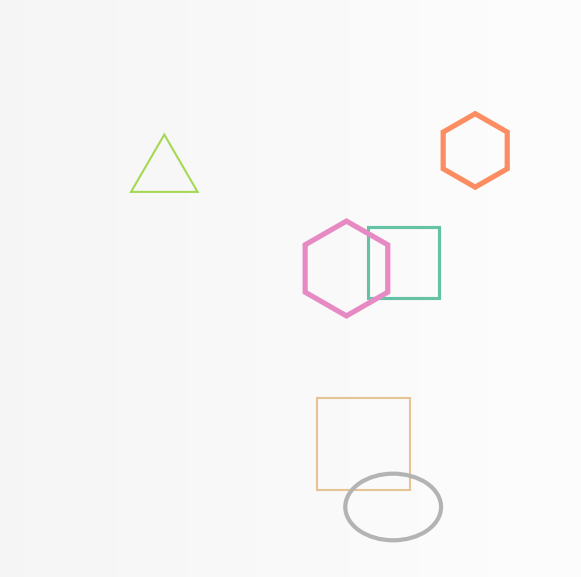[{"shape": "square", "thickness": 1.5, "radius": 0.31, "center": [0.694, 0.545]}, {"shape": "hexagon", "thickness": 2.5, "radius": 0.32, "center": [0.818, 0.739]}, {"shape": "hexagon", "thickness": 2.5, "radius": 0.41, "center": [0.596, 0.534]}, {"shape": "triangle", "thickness": 1, "radius": 0.33, "center": [0.283, 0.7]}, {"shape": "square", "thickness": 1, "radius": 0.4, "center": [0.626, 0.23]}, {"shape": "oval", "thickness": 2, "radius": 0.41, "center": [0.676, 0.121]}]